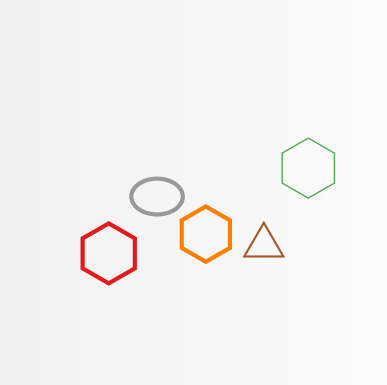[{"shape": "hexagon", "thickness": 3, "radius": 0.39, "center": [0.281, 0.342]}, {"shape": "hexagon", "thickness": 1, "radius": 0.39, "center": [0.796, 0.563]}, {"shape": "hexagon", "thickness": 3, "radius": 0.36, "center": [0.531, 0.392]}, {"shape": "triangle", "thickness": 1.5, "radius": 0.29, "center": [0.681, 0.363]}, {"shape": "oval", "thickness": 3, "radius": 0.33, "center": [0.405, 0.489]}]